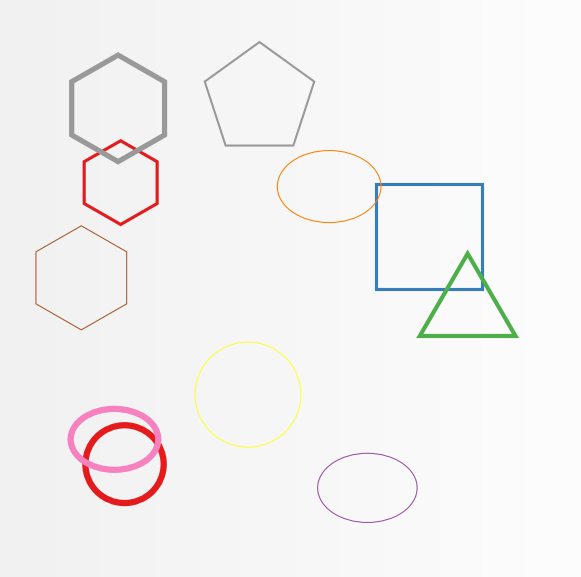[{"shape": "hexagon", "thickness": 1.5, "radius": 0.36, "center": [0.208, 0.683]}, {"shape": "circle", "thickness": 3, "radius": 0.34, "center": [0.214, 0.195]}, {"shape": "square", "thickness": 1.5, "radius": 0.45, "center": [0.738, 0.59]}, {"shape": "triangle", "thickness": 2, "radius": 0.48, "center": [0.805, 0.465]}, {"shape": "oval", "thickness": 0.5, "radius": 0.43, "center": [0.632, 0.154]}, {"shape": "oval", "thickness": 0.5, "radius": 0.45, "center": [0.566, 0.676]}, {"shape": "circle", "thickness": 0.5, "radius": 0.46, "center": [0.427, 0.316]}, {"shape": "hexagon", "thickness": 0.5, "radius": 0.45, "center": [0.14, 0.518]}, {"shape": "oval", "thickness": 3, "radius": 0.38, "center": [0.197, 0.238]}, {"shape": "pentagon", "thickness": 1, "radius": 0.5, "center": [0.446, 0.827]}, {"shape": "hexagon", "thickness": 2.5, "radius": 0.46, "center": [0.203, 0.811]}]